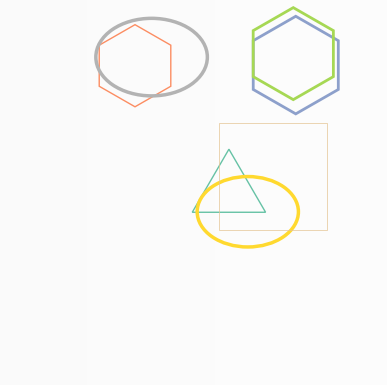[{"shape": "triangle", "thickness": 1, "radius": 0.55, "center": [0.591, 0.503]}, {"shape": "hexagon", "thickness": 1, "radius": 0.53, "center": [0.348, 0.829]}, {"shape": "hexagon", "thickness": 2, "radius": 0.63, "center": [0.763, 0.831]}, {"shape": "hexagon", "thickness": 2, "radius": 0.6, "center": [0.757, 0.861]}, {"shape": "oval", "thickness": 2.5, "radius": 0.65, "center": [0.639, 0.45]}, {"shape": "square", "thickness": 0.5, "radius": 0.7, "center": [0.704, 0.541]}, {"shape": "oval", "thickness": 2.5, "radius": 0.72, "center": [0.391, 0.852]}]